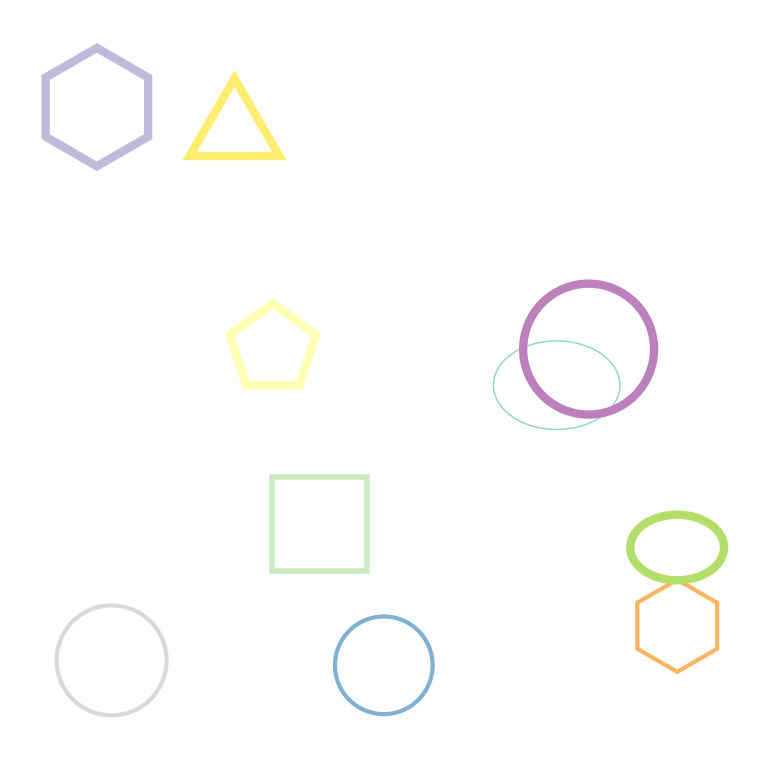[{"shape": "oval", "thickness": 0.5, "radius": 0.41, "center": [0.723, 0.5]}, {"shape": "pentagon", "thickness": 3, "radius": 0.29, "center": [0.354, 0.547]}, {"shape": "hexagon", "thickness": 3, "radius": 0.38, "center": [0.126, 0.861]}, {"shape": "circle", "thickness": 1.5, "radius": 0.32, "center": [0.498, 0.136]}, {"shape": "hexagon", "thickness": 1.5, "radius": 0.3, "center": [0.88, 0.187]}, {"shape": "oval", "thickness": 3, "radius": 0.3, "center": [0.879, 0.289]}, {"shape": "circle", "thickness": 1.5, "radius": 0.36, "center": [0.145, 0.142]}, {"shape": "circle", "thickness": 3, "radius": 0.43, "center": [0.764, 0.547]}, {"shape": "square", "thickness": 2, "radius": 0.31, "center": [0.415, 0.32]}, {"shape": "triangle", "thickness": 3, "radius": 0.34, "center": [0.305, 0.831]}]